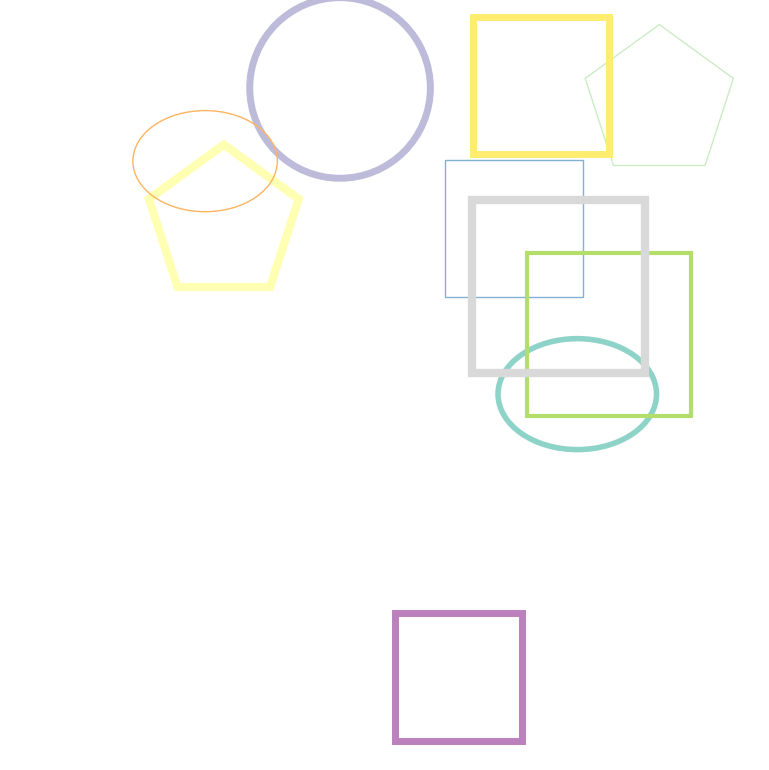[{"shape": "oval", "thickness": 2, "radius": 0.51, "center": [0.75, 0.488]}, {"shape": "pentagon", "thickness": 3, "radius": 0.51, "center": [0.291, 0.71]}, {"shape": "circle", "thickness": 2.5, "radius": 0.59, "center": [0.442, 0.886]}, {"shape": "square", "thickness": 0.5, "radius": 0.45, "center": [0.668, 0.703]}, {"shape": "oval", "thickness": 0.5, "radius": 0.47, "center": [0.266, 0.791]}, {"shape": "square", "thickness": 1.5, "radius": 0.53, "center": [0.791, 0.565]}, {"shape": "square", "thickness": 3, "radius": 0.56, "center": [0.725, 0.628]}, {"shape": "square", "thickness": 2.5, "radius": 0.41, "center": [0.595, 0.121]}, {"shape": "pentagon", "thickness": 0.5, "radius": 0.51, "center": [0.856, 0.867]}, {"shape": "square", "thickness": 2.5, "radius": 0.44, "center": [0.703, 0.889]}]